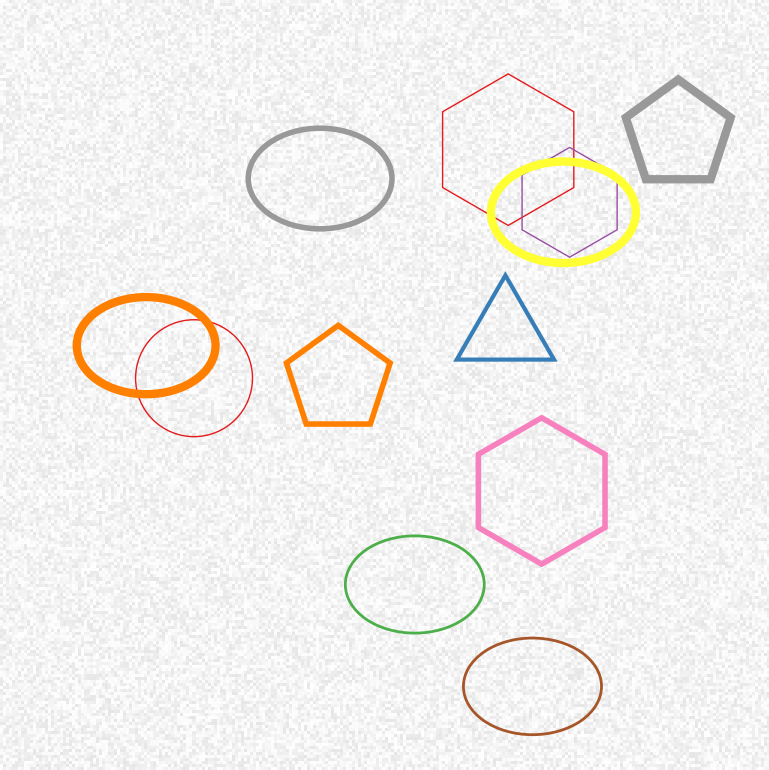[{"shape": "circle", "thickness": 0.5, "radius": 0.38, "center": [0.252, 0.509]}, {"shape": "hexagon", "thickness": 0.5, "radius": 0.49, "center": [0.66, 0.806]}, {"shape": "triangle", "thickness": 1.5, "radius": 0.36, "center": [0.656, 0.569]}, {"shape": "oval", "thickness": 1, "radius": 0.45, "center": [0.539, 0.241]}, {"shape": "hexagon", "thickness": 0.5, "radius": 0.36, "center": [0.74, 0.737]}, {"shape": "pentagon", "thickness": 2, "radius": 0.35, "center": [0.439, 0.507]}, {"shape": "oval", "thickness": 3, "radius": 0.45, "center": [0.19, 0.551]}, {"shape": "oval", "thickness": 3, "radius": 0.47, "center": [0.732, 0.724]}, {"shape": "oval", "thickness": 1, "radius": 0.45, "center": [0.692, 0.109]}, {"shape": "hexagon", "thickness": 2, "radius": 0.47, "center": [0.703, 0.362]}, {"shape": "oval", "thickness": 2, "radius": 0.47, "center": [0.416, 0.768]}, {"shape": "pentagon", "thickness": 3, "radius": 0.36, "center": [0.881, 0.825]}]